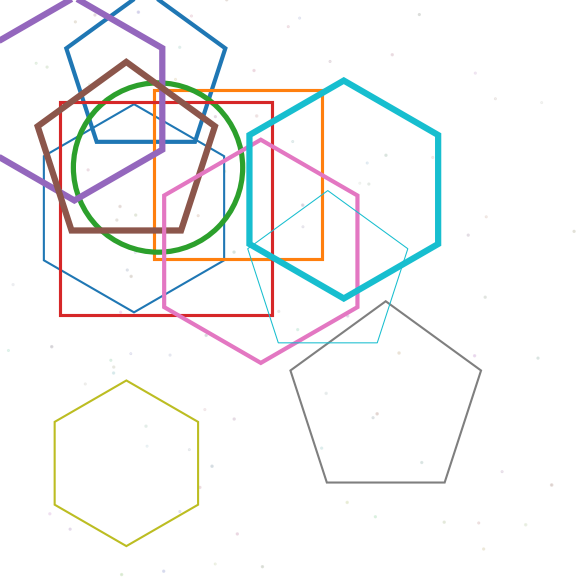[{"shape": "hexagon", "thickness": 1, "radius": 0.9, "center": [0.232, 0.639]}, {"shape": "pentagon", "thickness": 2, "radius": 0.72, "center": [0.253, 0.871]}, {"shape": "square", "thickness": 1.5, "radius": 0.73, "center": [0.412, 0.697]}, {"shape": "circle", "thickness": 2.5, "radius": 0.73, "center": [0.274, 0.709]}, {"shape": "square", "thickness": 1.5, "radius": 0.92, "center": [0.287, 0.638]}, {"shape": "hexagon", "thickness": 3, "radius": 0.88, "center": [0.129, 0.828]}, {"shape": "pentagon", "thickness": 3, "radius": 0.81, "center": [0.219, 0.731]}, {"shape": "hexagon", "thickness": 2, "radius": 0.97, "center": [0.452, 0.564]}, {"shape": "pentagon", "thickness": 1, "radius": 0.87, "center": [0.668, 0.304]}, {"shape": "hexagon", "thickness": 1, "radius": 0.72, "center": [0.219, 0.197]}, {"shape": "hexagon", "thickness": 3, "radius": 0.94, "center": [0.595, 0.671]}, {"shape": "pentagon", "thickness": 0.5, "radius": 0.73, "center": [0.568, 0.523]}]